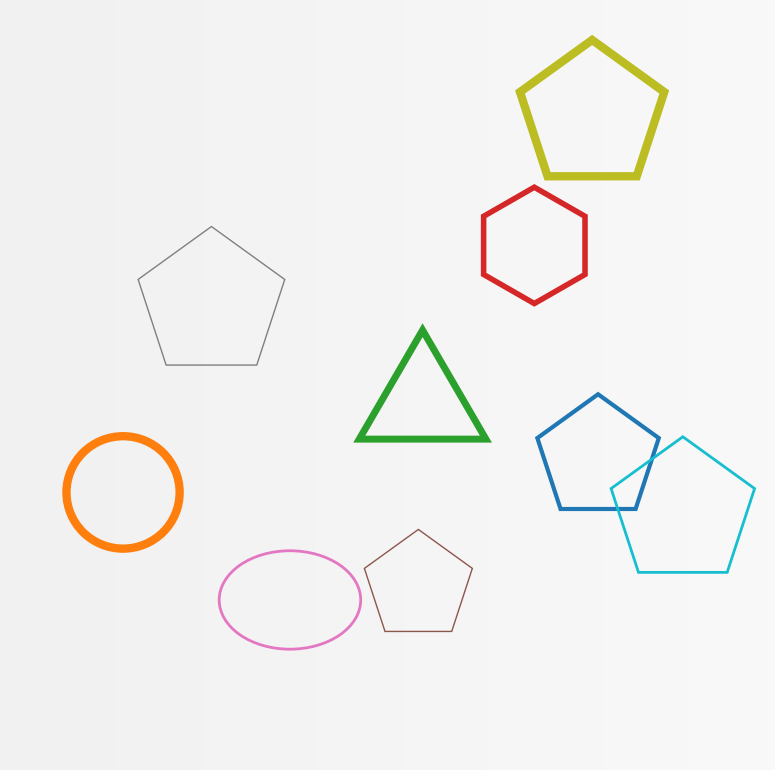[{"shape": "pentagon", "thickness": 1.5, "radius": 0.41, "center": [0.772, 0.406]}, {"shape": "circle", "thickness": 3, "radius": 0.37, "center": [0.159, 0.36]}, {"shape": "triangle", "thickness": 2.5, "radius": 0.47, "center": [0.545, 0.477]}, {"shape": "hexagon", "thickness": 2, "radius": 0.38, "center": [0.689, 0.681]}, {"shape": "pentagon", "thickness": 0.5, "radius": 0.37, "center": [0.54, 0.239]}, {"shape": "oval", "thickness": 1, "radius": 0.46, "center": [0.374, 0.221]}, {"shape": "pentagon", "thickness": 0.5, "radius": 0.5, "center": [0.273, 0.606]}, {"shape": "pentagon", "thickness": 3, "radius": 0.49, "center": [0.764, 0.85]}, {"shape": "pentagon", "thickness": 1, "radius": 0.49, "center": [0.881, 0.335]}]